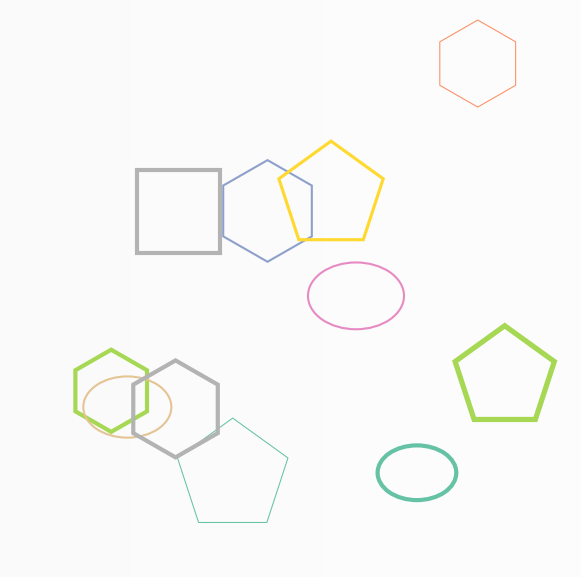[{"shape": "oval", "thickness": 2, "radius": 0.34, "center": [0.717, 0.181]}, {"shape": "pentagon", "thickness": 0.5, "radius": 0.5, "center": [0.4, 0.175]}, {"shape": "hexagon", "thickness": 0.5, "radius": 0.38, "center": [0.822, 0.889]}, {"shape": "hexagon", "thickness": 1, "radius": 0.44, "center": [0.46, 0.634]}, {"shape": "oval", "thickness": 1, "radius": 0.41, "center": [0.612, 0.487]}, {"shape": "hexagon", "thickness": 2, "radius": 0.36, "center": [0.191, 0.322]}, {"shape": "pentagon", "thickness": 2.5, "radius": 0.45, "center": [0.868, 0.345]}, {"shape": "pentagon", "thickness": 1.5, "radius": 0.47, "center": [0.57, 0.66]}, {"shape": "oval", "thickness": 1, "radius": 0.38, "center": [0.219, 0.294]}, {"shape": "square", "thickness": 2, "radius": 0.36, "center": [0.307, 0.633]}, {"shape": "hexagon", "thickness": 2, "radius": 0.42, "center": [0.302, 0.291]}]